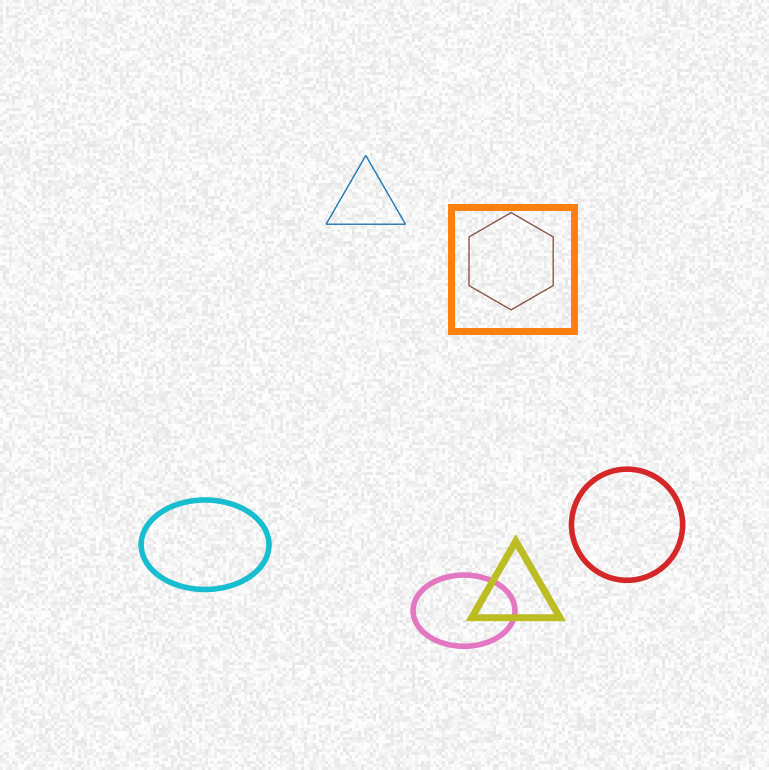[{"shape": "triangle", "thickness": 0.5, "radius": 0.3, "center": [0.475, 0.739]}, {"shape": "square", "thickness": 2.5, "radius": 0.4, "center": [0.665, 0.651]}, {"shape": "circle", "thickness": 2, "radius": 0.36, "center": [0.814, 0.319]}, {"shape": "hexagon", "thickness": 0.5, "radius": 0.32, "center": [0.664, 0.661]}, {"shape": "oval", "thickness": 2, "radius": 0.33, "center": [0.603, 0.207]}, {"shape": "triangle", "thickness": 2.5, "radius": 0.33, "center": [0.67, 0.231]}, {"shape": "oval", "thickness": 2, "radius": 0.42, "center": [0.266, 0.293]}]